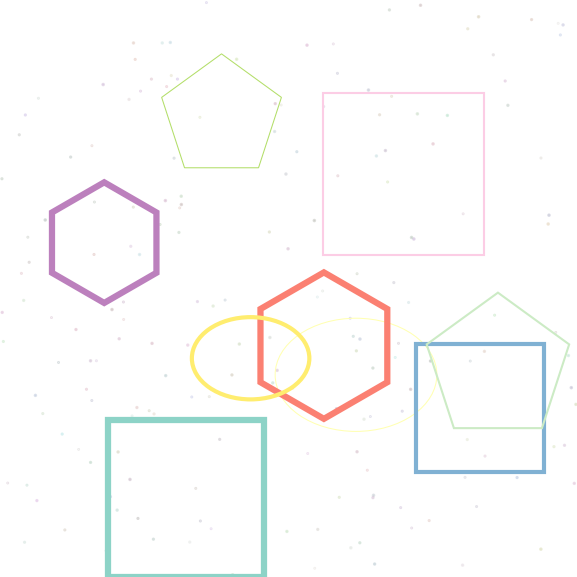[{"shape": "square", "thickness": 3, "radius": 0.68, "center": [0.322, 0.136]}, {"shape": "oval", "thickness": 0.5, "radius": 0.7, "center": [0.616, 0.35]}, {"shape": "hexagon", "thickness": 3, "radius": 0.63, "center": [0.561, 0.401]}, {"shape": "square", "thickness": 2, "radius": 0.55, "center": [0.83, 0.293]}, {"shape": "pentagon", "thickness": 0.5, "radius": 0.55, "center": [0.384, 0.797]}, {"shape": "square", "thickness": 1, "radius": 0.7, "center": [0.699, 0.698]}, {"shape": "hexagon", "thickness": 3, "radius": 0.52, "center": [0.18, 0.579]}, {"shape": "pentagon", "thickness": 1, "radius": 0.65, "center": [0.862, 0.363]}, {"shape": "oval", "thickness": 2, "radius": 0.51, "center": [0.434, 0.379]}]